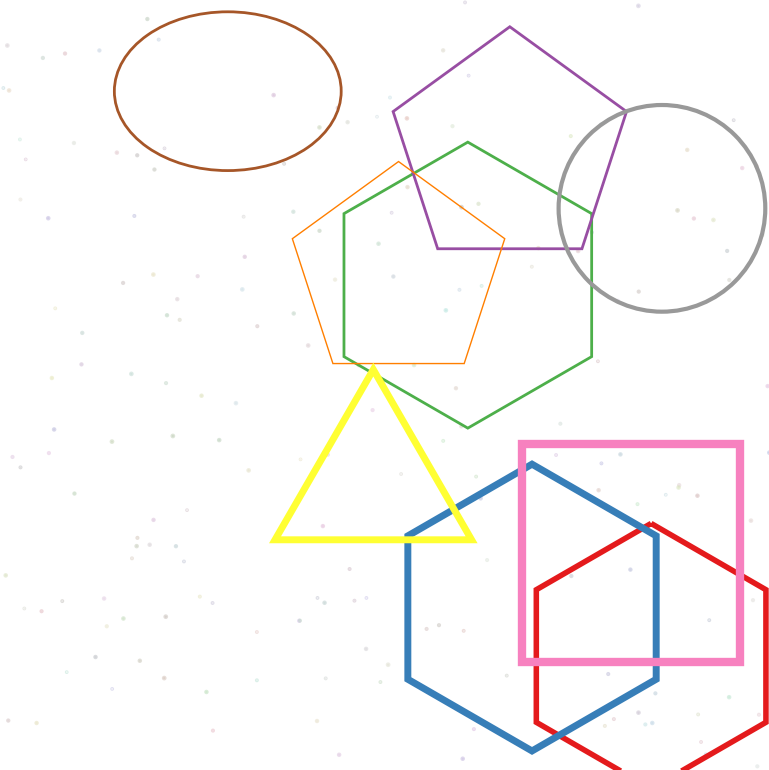[{"shape": "hexagon", "thickness": 2, "radius": 0.86, "center": [0.846, 0.148]}, {"shape": "hexagon", "thickness": 2.5, "radius": 0.93, "center": [0.691, 0.211]}, {"shape": "hexagon", "thickness": 1, "radius": 0.93, "center": [0.608, 0.63]}, {"shape": "pentagon", "thickness": 1, "radius": 0.8, "center": [0.662, 0.806]}, {"shape": "pentagon", "thickness": 0.5, "radius": 0.73, "center": [0.518, 0.645]}, {"shape": "triangle", "thickness": 2.5, "radius": 0.74, "center": [0.485, 0.373]}, {"shape": "oval", "thickness": 1, "radius": 0.74, "center": [0.296, 0.882]}, {"shape": "square", "thickness": 3, "radius": 0.71, "center": [0.819, 0.281]}, {"shape": "circle", "thickness": 1.5, "radius": 0.67, "center": [0.86, 0.729]}]